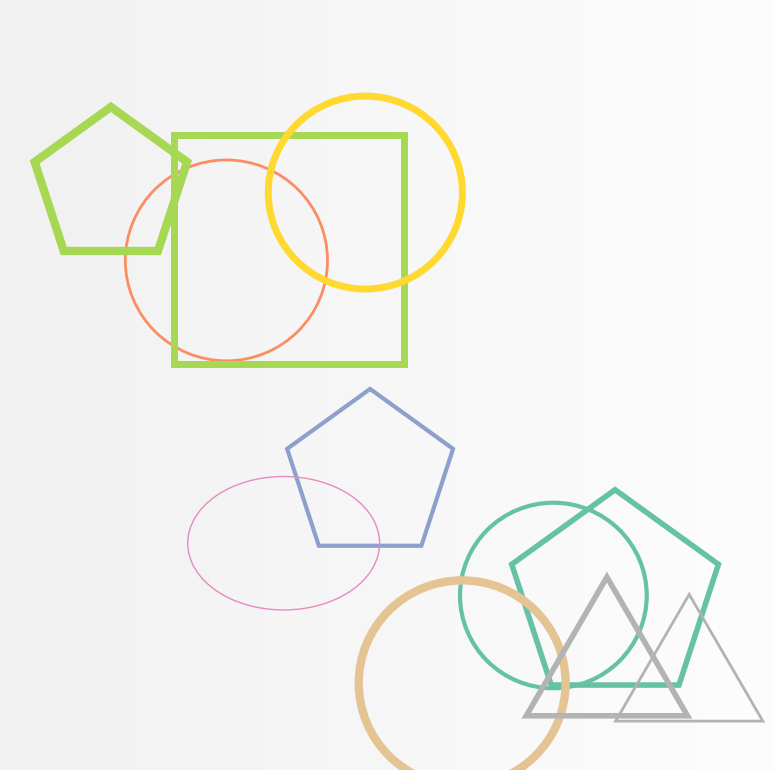[{"shape": "pentagon", "thickness": 2, "radius": 0.7, "center": [0.794, 0.224]}, {"shape": "circle", "thickness": 1.5, "radius": 0.6, "center": [0.714, 0.227]}, {"shape": "circle", "thickness": 1, "radius": 0.65, "center": [0.292, 0.662]}, {"shape": "pentagon", "thickness": 1.5, "radius": 0.56, "center": [0.478, 0.382]}, {"shape": "oval", "thickness": 0.5, "radius": 0.62, "center": [0.366, 0.295]}, {"shape": "square", "thickness": 2.5, "radius": 0.74, "center": [0.373, 0.676]}, {"shape": "pentagon", "thickness": 3, "radius": 0.52, "center": [0.143, 0.758]}, {"shape": "circle", "thickness": 2.5, "radius": 0.63, "center": [0.471, 0.75]}, {"shape": "circle", "thickness": 3, "radius": 0.67, "center": [0.596, 0.113]}, {"shape": "triangle", "thickness": 1, "radius": 0.55, "center": [0.889, 0.118]}, {"shape": "triangle", "thickness": 2, "radius": 0.6, "center": [0.783, 0.13]}]